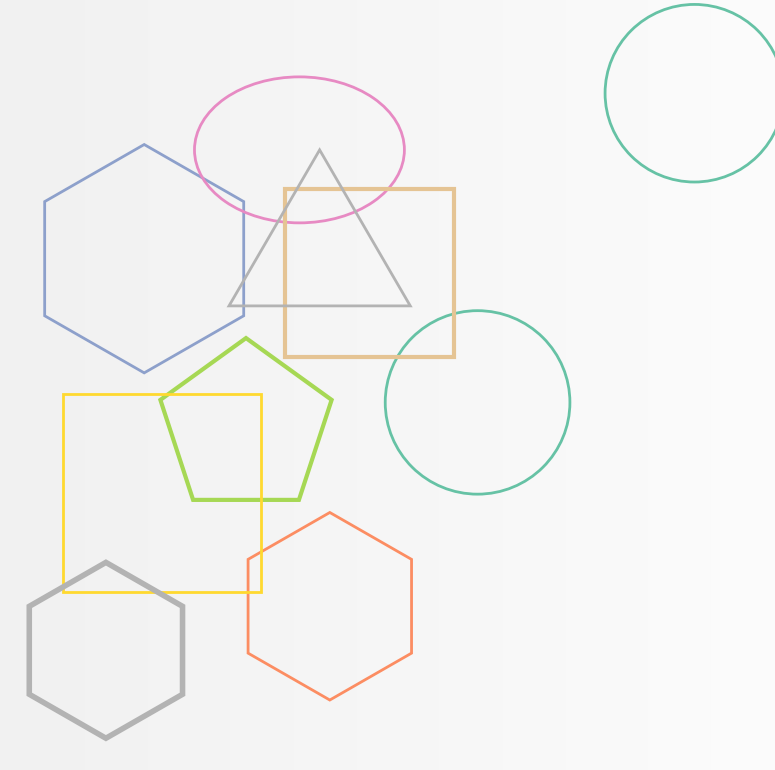[{"shape": "circle", "thickness": 1, "radius": 0.58, "center": [0.896, 0.879]}, {"shape": "circle", "thickness": 1, "radius": 0.6, "center": [0.616, 0.477]}, {"shape": "hexagon", "thickness": 1, "radius": 0.61, "center": [0.426, 0.213]}, {"shape": "hexagon", "thickness": 1, "radius": 0.74, "center": [0.186, 0.664]}, {"shape": "oval", "thickness": 1, "radius": 0.68, "center": [0.386, 0.805]}, {"shape": "pentagon", "thickness": 1.5, "radius": 0.58, "center": [0.317, 0.445]}, {"shape": "square", "thickness": 1, "radius": 0.64, "center": [0.209, 0.36]}, {"shape": "square", "thickness": 1.5, "radius": 0.55, "center": [0.477, 0.646]}, {"shape": "triangle", "thickness": 1, "radius": 0.68, "center": [0.412, 0.67]}, {"shape": "hexagon", "thickness": 2, "radius": 0.57, "center": [0.137, 0.155]}]